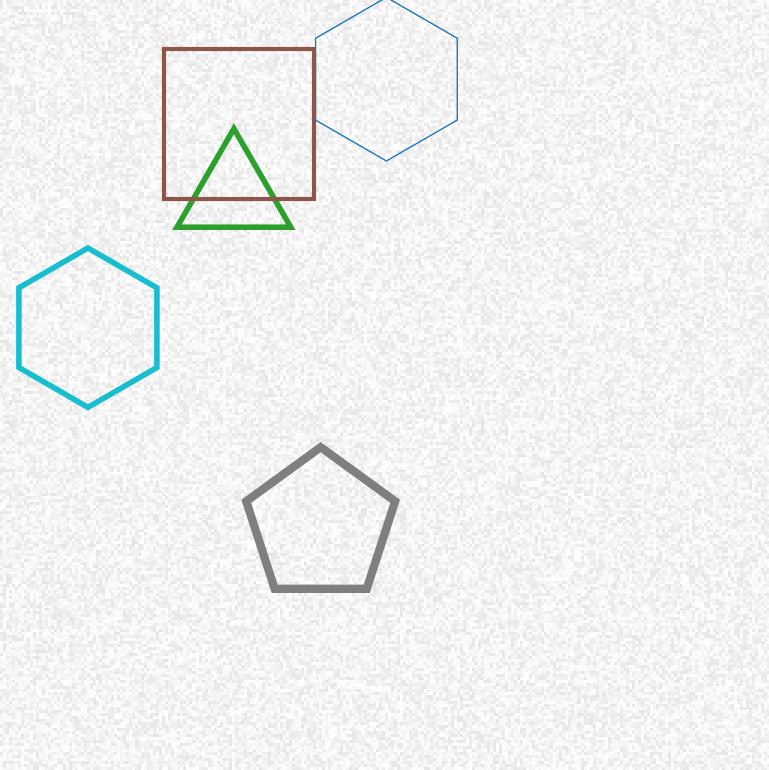[{"shape": "hexagon", "thickness": 0.5, "radius": 0.53, "center": [0.502, 0.897]}, {"shape": "triangle", "thickness": 2, "radius": 0.43, "center": [0.304, 0.748]}, {"shape": "square", "thickness": 1.5, "radius": 0.49, "center": [0.31, 0.839]}, {"shape": "pentagon", "thickness": 3, "radius": 0.51, "center": [0.417, 0.318]}, {"shape": "hexagon", "thickness": 2, "radius": 0.52, "center": [0.114, 0.574]}]